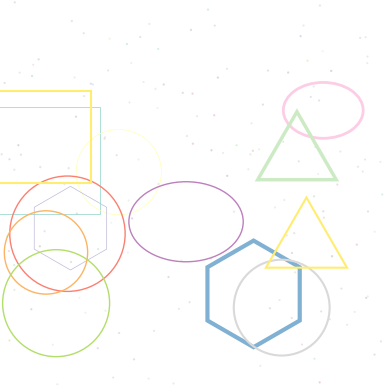[{"shape": "square", "thickness": 0.5, "radius": 0.69, "center": [0.122, 0.584]}, {"shape": "circle", "thickness": 0.5, "radius": 0.55, "center": [0.308, 0.553]}, {"shape": "hexagon", "thickness": 0.5, "radius": 0.54, "center": [0.183, 0.407]}, {"shape": "circle", "thickness": 1, "radius": 0.75, "center": [0.175, 0.393]}, {"shape": "hexagon", "thickness": 3, "radius": 0.69, "center": [0.659, 0.237]}, {"shape": "circle", "thickness": 1, "radius": 0.54, "center": [0.119, 0.344]}, {"shape": "circle", "thickness": 1, "radius": 0.69, "center": [0.146, 0.213]}, {"shape": "oval", "thickness": 2, "radius": 0.52, "center": [0.84, 0.713]}, {"shape": "circle", "thickness": 1.5, "radius": 0.62, "center": [0.732, 0.201]}, {"shape": "oval", "thickness": 1, "radius": 0.74, "center": [0.483, 0.424]}, {"shape": "triangle", "thickness": 2.5, "radius": 0.59, "center": [0.771, 0.592]}, {"shape": "square", "thickness": 1.5, "radius": 0.59, "center": [0.116, 0.643]}, {"shape": "triangle", "thickness": 1.5, "radius": 0.61, "center": [0.796, 0.365]}]